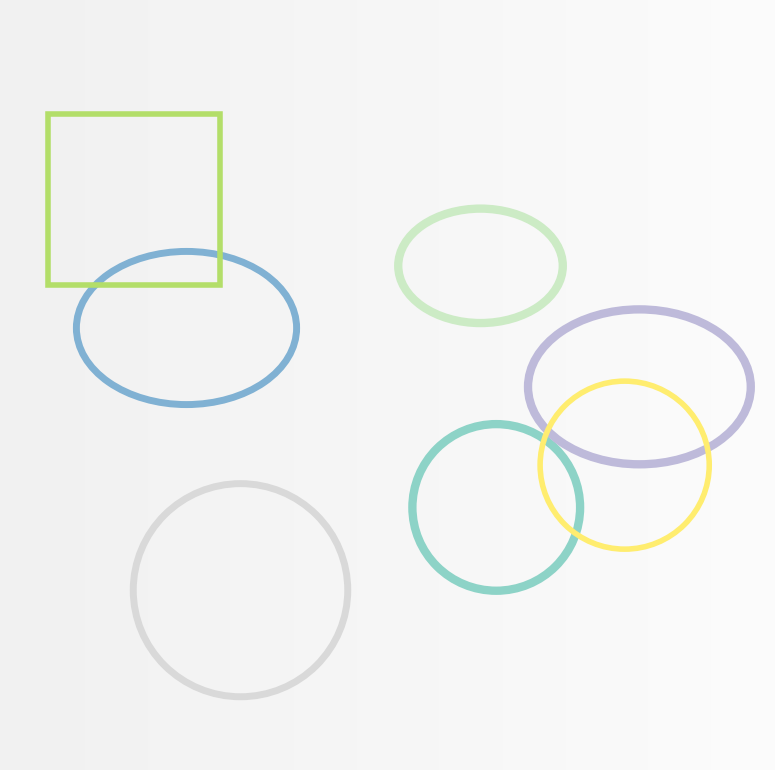[{"shape": "circle", "thickness": 3, "radius": 0.54, "center": [0.64, 0.341]}, {"shape": "oval", "thickness": 3, "radius": 0.72, "center": [0.825, 0.498]}, {"shape": "oval", "thickness": 2.5, "radius": 0.71, "center": [0.241, 0.574]}, {"shape": "square", "thickness": 2, "radius": 0.56, "center": [0.173, 0.74]}, {"shape": "circle", "thickness": 2.5, "radius": 0.69, "center": [0.31, 0.234]}, {"shape": "oval", "thickness": 3, "radius": 0.53, "center": [0.62, 0.655]}, {"shape": "circle", "thickness": 2, "radius": 0.55, "center": [0.806, 0.396]}]